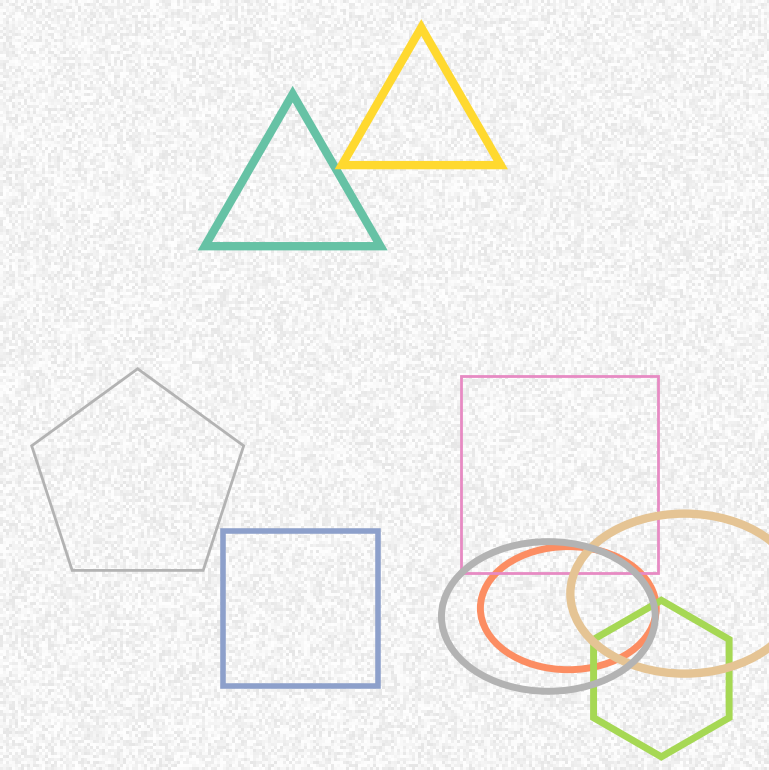[{"shape": "triangle", "thickness": 3, "radius": 0.66, "center": [0.38, 0.746]}, {"shape": "oval", "thickness": 2.5, "radius": 0.57, "center": [0.738, 0.21]}, {"shape": "square", "thickness": 2, "radius": 0.5, "center": [0.39, 0.21]}, {"shape": "square", "thickness": 1, "radius": 0.64, "center": [0.726, 0.384]}, {"shape": "hexagon", "thickness": 2.5, "radius": 0.51, "center": [0.859, 0.119]}, {"shape": "triangle", "thickness": 3, "radius": 0.6, "center": [0.547, 0.845]}, {"shape": "oval", "thickness": 3, "radius": 0.74, "center": [0.889, 0.229]}, {"shape": "oval", "thickness": 2.5, "radius": 0.69, "center": [0.712, 0.199]}, {"shape": "pentagon", "thickness": 1, "radius": 0.72, "center": [0.179, 0.376]}]